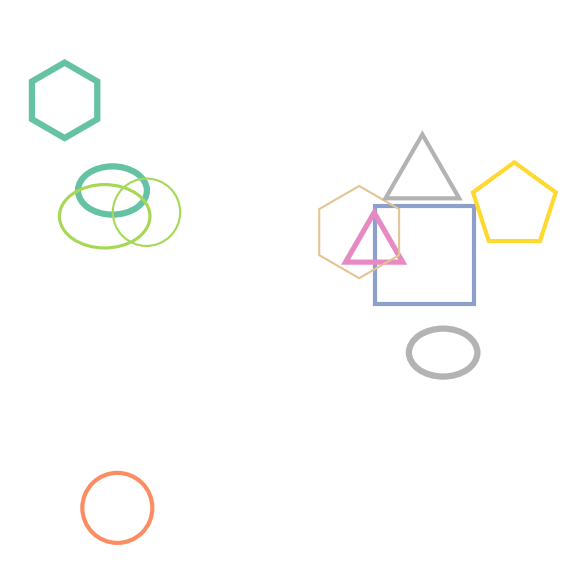[{"shape": "oval", "thickness": 3, "radius": 0.3, "center": [0.195, 0.669]}, {"shape": "hexagon", "thickness": 3, "radius": 0.33, "center": [0.112, 0.825]}, {"shape": "circle", "thickness": 2, "radius": 0.3, "center": [0.203, 0.12]}, {"shape": "square", "thickness": 2, "radius": 0.43, "center": [0.735, 0.558]}, {"shape": "triangle", "thickness": 2.5, "radius": 0.29, "center": [0.648, 0.574]}, {"shape": "circle", "thickness": 1, "radius": 0.29, "center": [0.254, 0.632]}, {"shape": "oval", "thickness": 1.5, "radius": 0.39, "center": [0.181, 0.625]}, {"shape": "pentagon", "thickness": 2, "radius": 0.38, "center": [0.891, 0.643]}, {"shape": "hexagon", "thickness": 1, "radius": 0.4, "center": [0.622, 0.597]}, {"shape": "oval", "thickness": 3, "radius": 0.3, "center": [0.767, 0.389]}, {"shape": "triangle", "thickness": 2, "radius": 0.37, "center": [0.731, 0.693]}]